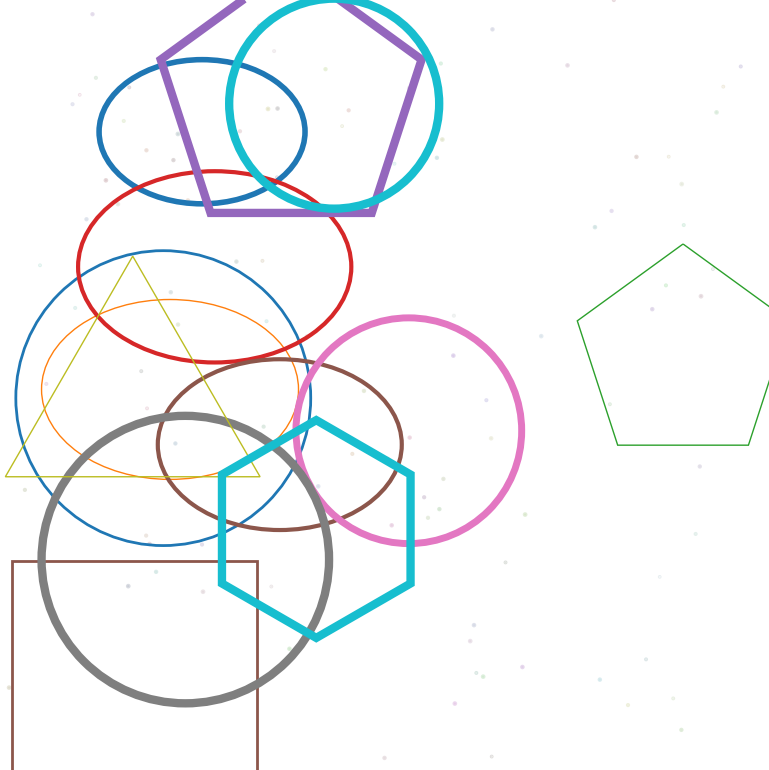[{"shape": "oval", "thickness": 2, "radius": 0.67, "center": [0.262, 0.829]}, {"shape": "circle", "thickness": 1, "radius": 0.96, "center": [0.212, 0.483]}, {"shape": "oval", "thickness": 0.5, "radius": 0.83, "center": [0.221, 0.494]}, {"shape": "pentagon", "thickness": 0.5, "radius": 0.72, "center": [0.887, 0.539]}, {"shape": "oval", "thickness": 1.5, "radius": 0.89, "center": [0.279, 0.653]}, {"shape": "pentagon", "thickness": 3, "radius": 0.89, "center": [0.378, 0.868]}, {"shape": "square", "thickness": 1, "radius": 0.8, "center": [0.175, 0.112]}, {"shape": "oval", "thickness": 1.5, "radius": 0.79, "center": [0.363, 0.423]}, {"shape": "circle", "thickness": 2.5, "radius": 0.73, "center": [0.531, 0.441]}, {"shape": "circle", "thickness": 3, "radius": 0.93, "center": [0.241, 0.273]}, {"shape": "triangle", "thickness": 0.5, "radius": 0.95, "center": [0.172, 0.476]}, {"shape": "hexagon", "thickness": 3, "radius": 0.71, "center": [0.411, 0.313]}, {"shape": "circle", "thickness": 3, "radius": 0.68, "center": [0.434, 0.865]}]